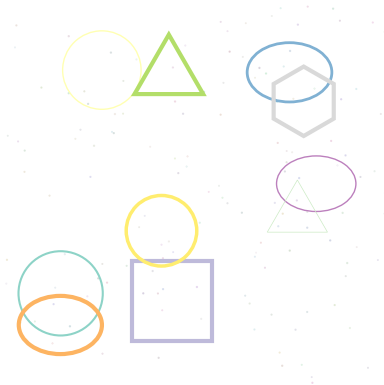[{"shape": "circle", "thickness": 1.5, "radius": 0.55, "center": [0.157, 0.238]}, {"shape": "circle", "thickness": 1, "radius": 0.51, "center": [0.265, 0.818]}, {"shape": "square", "thickness": 3, "radius": 0.52, "center": [0.448, 0.217]}, {"shape": "oval", "thickness": 2, "radius": 0.55, "center": [0.752, 0.812]}, {"shape": "oval", "thickness": 3, "radius": 0.54, "center": [0.157, 0.156]}, {"shape": "triangle", "thickness": 3, "radius": 0.51, "center": [0.439, 0.807]}, {"shape": "hexagon", "thickness": 3, "radius": 0.45, "center": [0.789, 0.737]}, {"shape": "oval", "thickness": 1, "radius": 0.52, "center": [0.821, 0.523]}, {"shape": "triangle", "thickness": 0.5, "radius": 0.45, "center": [0.772, 0.442]}, {"shape": "circle", "thickness": 2.5, "radius": 0.46, "center": [0.419, 0.401]}]